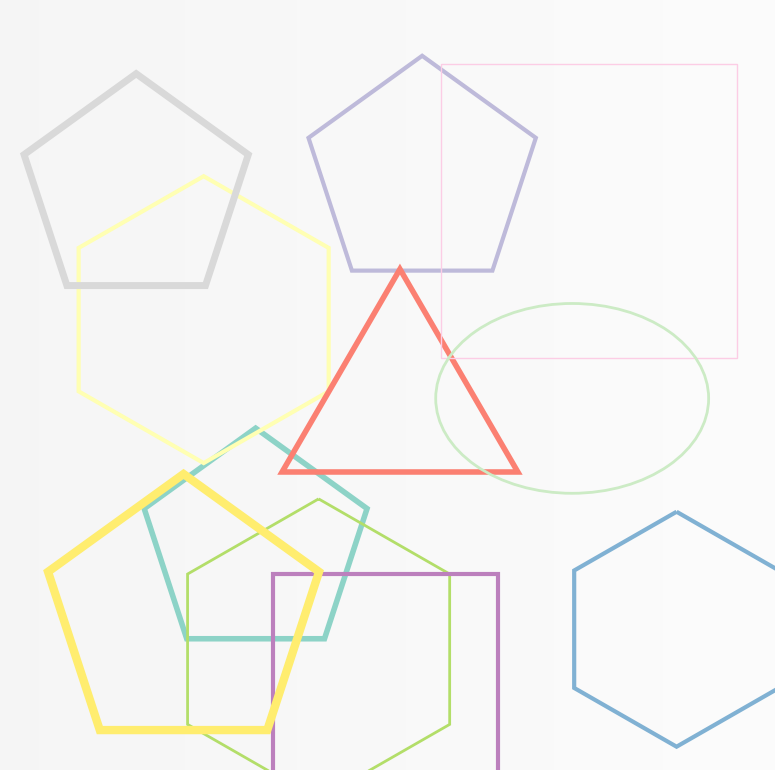[{"shape": "pentagon", "thickness": 2, "radius": 0.76, "center": [0.33, 0.293]}, {"shape": "hexagon", "thickness": 1.5, "radius": 0.93, "center": [0.263, 0.585]}, {"shape": "pentagon", "thickness": 1.5, "radius": 0.77, "center": [0.545, 0.773]}, {"shape": "triangle", "thickness": 2, "radius": 0.88, "center": [0.516, 0.475]}, {"shape": "hexagon", "thickness": 1.5, "radius": 0.76, "center": [0.873, 0.183]}, {"shape": "hexagon", "thickness": 1, "radius": 0.98, "center": [0.411, 0.157]}, {"shape": "square", "thickness": 0.5, "radius": 0.95, "center": [0.76, 0.726]}, {"shape": "pentagon", "thickness": 2.5, "radius": 0.76, "center": [0.176, 0.752]}, {"shape": "square", "thickness": 1.5, "radius": 0.73, "center": [0.498, 0.109]}, {"shape": "oval", "thickness": 1, "radius": 0.88, "center": [0.738, 0.483]}, {"shape": "pentagon", "thickness": 3, "radius": 0.92, "center": [0.237, 0.201]}]